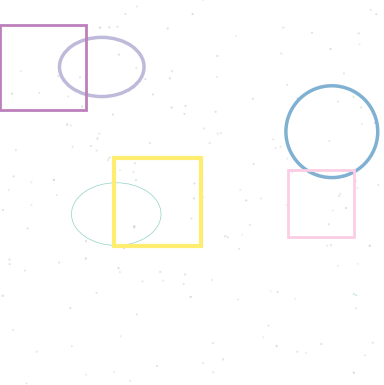[{"shape": "oval", "thickness": 0.5, "radius": 0.58, "center": [0.302, 0.444]}, {"shape": "oval", "thickness": 2.5, "radius": 0.55, "center": [0.264, 0.826]}, {"shape": "circle", "thickness": 2.5, "radius": 0.6, "center": [0.862, 0.658]}, {"shape": "square", "thickness": 2, "radius": 0.43, "center": [0.834, 0.471]}, {"shape": "square", "thickness": 2, "radius": 0.56, "center": [0.111, 0.824]}, {"shape": "square", "thickness": 3, "radius": 0.57, "center": [0.409, 0.475]}]